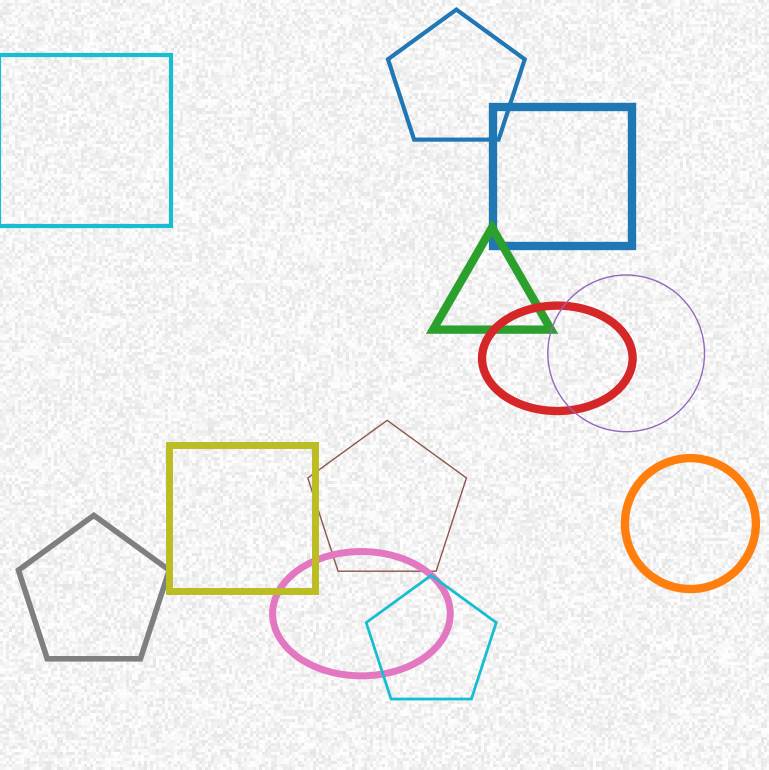[{"shape": "pentagon", "thickness": 1.5, "radius": 0.47, "center": [0.593, 0.894]}, {"shape": "square", "thickness": 3, "radius": 0.45, "center": [0.731, 0.771]}, {"shape": "circle", "thickness": 3, "radius": 0.43, "center": [0.897, 0.32]}, {"shape": "triangle", "thickness": 3, "radius": 0.44, "center": [0.639, 0.616]}, {"shape": "oval", "thickness": 3, "radius": 0.49, "center": [0.724, 0.535]}, {"shape": "circle", "thickness": 0.5, "radius": 0.51, "center": [0.813, 0.541]}, {"shape": "pentagon", "thickness": 0.5, "radius": 0.54, "center": [0.503, 0.346]}, {"shape": "oval", "thickness": 2.5, "radius": 0.58, "center": [0.469, 0.203]}, {"shape": "pentagon", "thickness": 2, "radius": 0.51, "center": [0.122, 0.228]}, {"shape": "square", "thickness": 2.5, "radius": 0.47, "center": [0.314, 0.327]}, {"shape": "square", "thickness": 1.5, "radius": 0.56, "center": [0.11, 0.817]}, {"shape": "pentagon", "thickness": 1, "radius": 0.44, "center": [0.56, 0.164]}]